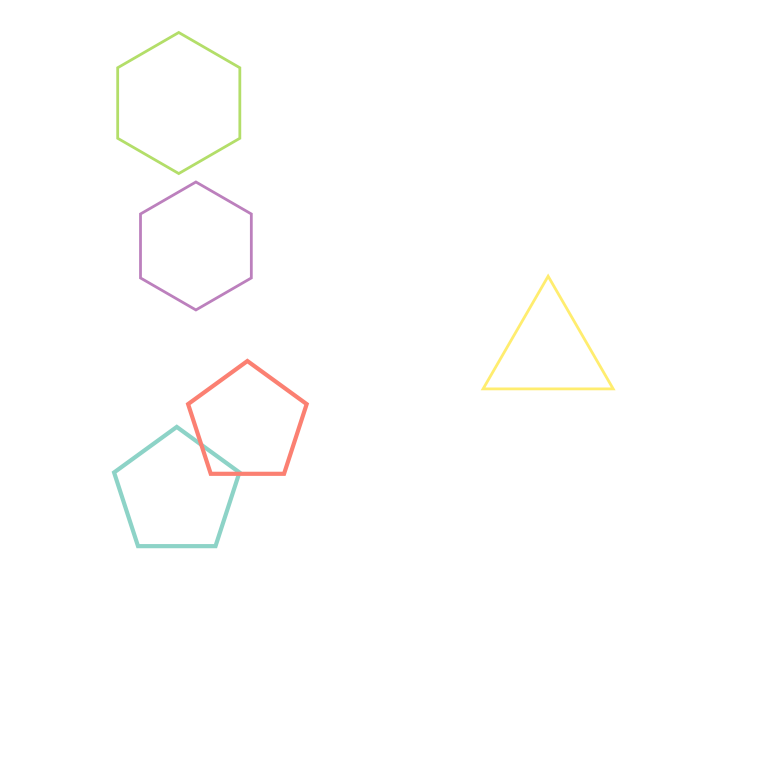[{"shape": "pentagon", "thickness": 1.5, "radius": 0.43, "center": [0.23, 0.36]}, {"shape": "pentagon", "thickness": 1.5, "radius": 0.4, "center": [0.321, 0.45]}, {"shape": "hexagon", "thickness": 1, "radius": 0.46, "center": [0.232, 0.866]}, {"shape": "hexagon", "thickness": 1, "radius": 0.42, "center": [0.254, 0.681]}, {"shape": "triangle", "thickness": 1, "radius": 0.49, "center": [0.712, 0.544]}]